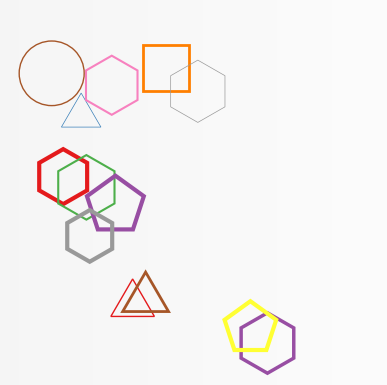[{"shape": "hexagon", "thickness": 3, "radius": 0.36, "center": [0.163, 0.541]}, {"shape": "triangle", "thickness": 1, "radius": 0.32, "center": [0.342, 0.211]}, {"shape": "triangle", "thickness": 0.5, "radius": 0.29, "center": [0.209, 0.699]}, {"shape": "hexagon", "thickness": 1.5, "radius": 0.42, "center": [0.223, 0.513]}, {"shape": "pentagon", "thickness": 3, "radius": 0.39, "center": [0.298, 0.467]}, {"shape": "hexagon", "thickness": 2.5, "radius": 0.39, "center": [0.69, 0.109]}, {"shape": "square", "thickness": 2, "radius": 0.3, "center": [0.428, 0.823]}, {"shape": "pentagon", "thickness": 3, "radius": 0.35, "center": [0.646, 0.148]}, {"shape": "circle", "thickness": 1, "radius": 0.42, "center": [0.133, 0.81]}, {"shape": "triangle", "thickness": 2, "radius": 0.34, "center": [0.376, 0.225]}, {"shape": "hexagon", "thickness": 1.5, "radius": 0.38, "center": [0.288, 0.779]}, {"shape": "hexagon", "thickness": 3, "radius": 0.33, "center": [0.232, 0.387]}, {"shape": "hexagon", "thickness": 0.5, "radius": 0.4, "center": [0.511, 0.763]}]